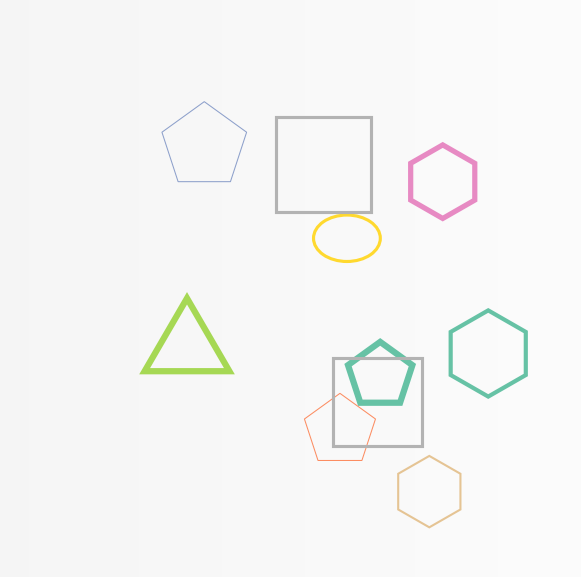[{"shape": "hexagon", "thickness": 2, "radius": 0.37, "center": [0.84, 0.387]}, {"shape": "pentagon", "thickness": 3, "radius": 0.29, "center": [0.654, 0.349]}, {"shape": "pentagon", "thickness": 0.5, "radius": 0.32, "center": [0.585, 0.254]}, {"shape": "pentagon", "thickness": 0.5, "radius": 0.38, "center": [0.351, 0.747]}, {"shape": "hexagon", "thickness": 2.5, "radius": 0.32, "center": [0.762, 0.685]}, {"shape": "triangle", "thickness": 3, "radius": 0.42, "center": [0.322, 0.398]}, {"shape": "oval", "thickness": 1.5, "radius": 0.29, "center": [0.597, 0.587]}, {"shape": "hexagon", "thickness": 1, "radius": 0.31, "center": [0.739, 0.148]}, {"shape": "square", "thickness": 1.5, "radius": 0.38, "center": [0.649, 0.303]}, {"shape": "square", "thickness": 1.5, "radius": 0.41, "center": [0.556, 0.715]}]